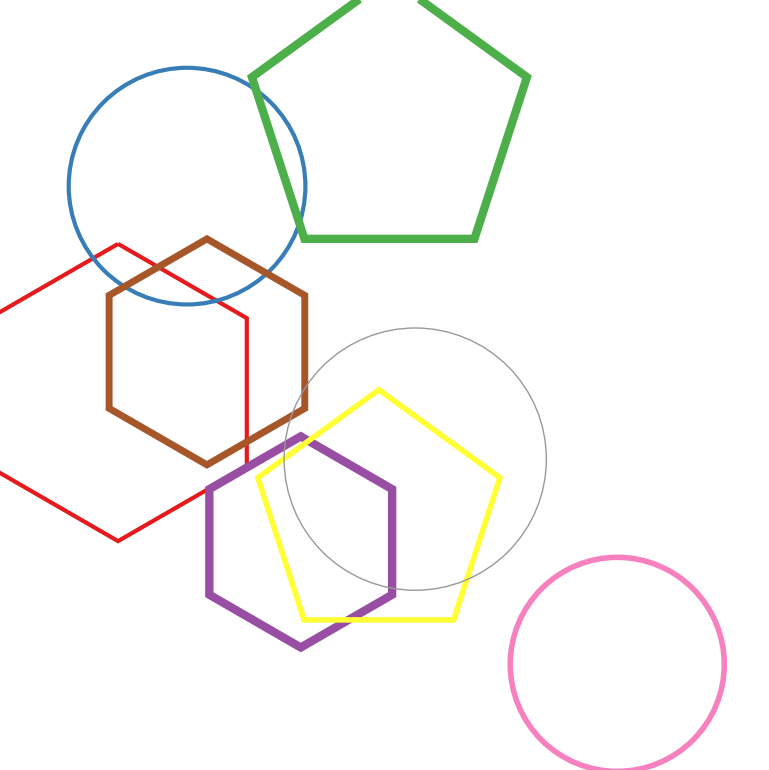[{"shape": "hexagon", "thickness": 1.5, "radius": 0.97, "center": [0.153, 0.49]}, {"shape": "circle", "thickness": 1.5, "radius": 0.77, "center": [0.243, 0.758]}, {"shape": "pentagon", "thickness": 3, "radius": 0.94, "center": [0.506, 0.842]}, {"shape": "hexagon", "thickness": 3, "radius": 0.69, "center": [0.391, 0.296]}, {"shape": "pentagon", "thickness": 2, "radius": 0.83, "center": [0.492, 0.329]}, {"shape": "hexagon", "thickness": 2.5, "radius": 0.73, "center": [0.269, 0.543]}, {"shape": "circle", "thickness": 2, "radius": 0.69, "center": [0.802, 0.137]}, {"shape": "circle", "thickness": 0.5, "radius": 0.85, "center": [0.539, 0.404]}]